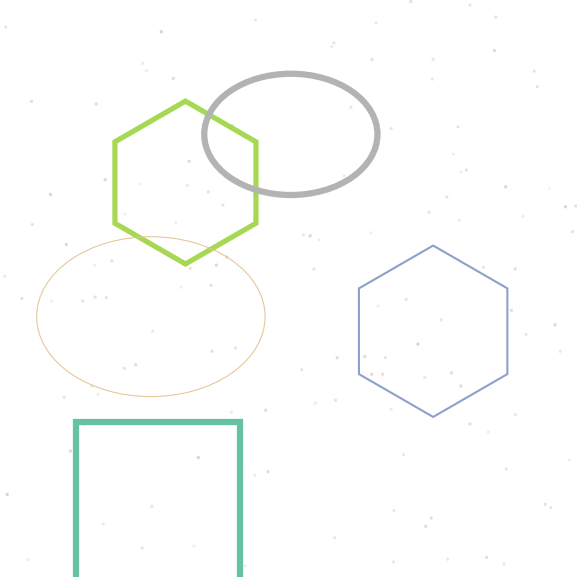[{"shape": "square", "thickness": 3, "radius": 0.71, "center": [0.274, 0.127]}, {"shape": "hexagon", "thickness": 1, "radius": 0.74, "center": [0.75, 0.426]}, {"shape": "hexagon", "thickness": 2.5, "radius": 0.7, "center": [0.321, 0.683]}, {"shape": "oval", "thickness": 0.5, "radius": 0.99, "center": [0.261, 0.451]}, {"shape": "oval", "thickness": 3, "radius": 0.75, "center": [0.504, 0.766]}]